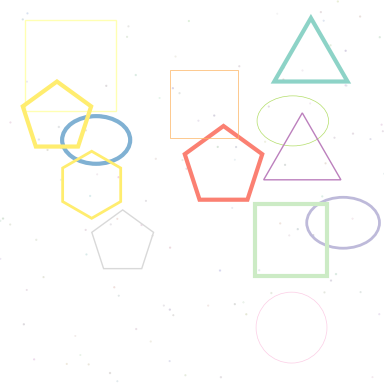[{"shape": "triangle", "thickness": 3, "radius": 0.55, "center": [0.808, 0.843]}, {"shape": "square", "thickness": 1, "radius": 0.59, "center": [0.184, 0.83]}, {"shape": "oval", "thickness": 2, "radius": 0.47, "center": [0.891, 0.421]}, {"shape": "pentagon", "thickness": 3, "radius": 0.53, "center": [0.581, 0.567]}, {"shape": "oval", "thickness": 3, "radius": 0.44, "center": [0.25, 0.636]}, {"shape": "square", "thickness": 0.5, "radius": 0.44, "center": [0.531, 0.729]}, {"shape": "oval", "thickness": 0.5, "radius": 0.46, "center": [0.761, 0.686]}, {"shape": "circle", "thickness": 0.5, "radius": 0.46, "center": [0.757, 0.149]}, {"shape": "pentagon", "thickness": 1, "radius": 0.42, "center": [0.319, 0.37]}, {"shape": "triangle", "thickness": 1, "radius": 0.58, "center": [0.785, 0.591]}, {"shape": "square", "thickness": 3, "radius": 0.46, "center": [0.756, 0.377]}, {"shape": "pentagon", "thickness": 3, "radius": 0.47, "center": [0.148, 0.695]}, {"shape": "hexagon", "thickness": 2, "radius": 0.44, "center": [0.238, 0.52]}]